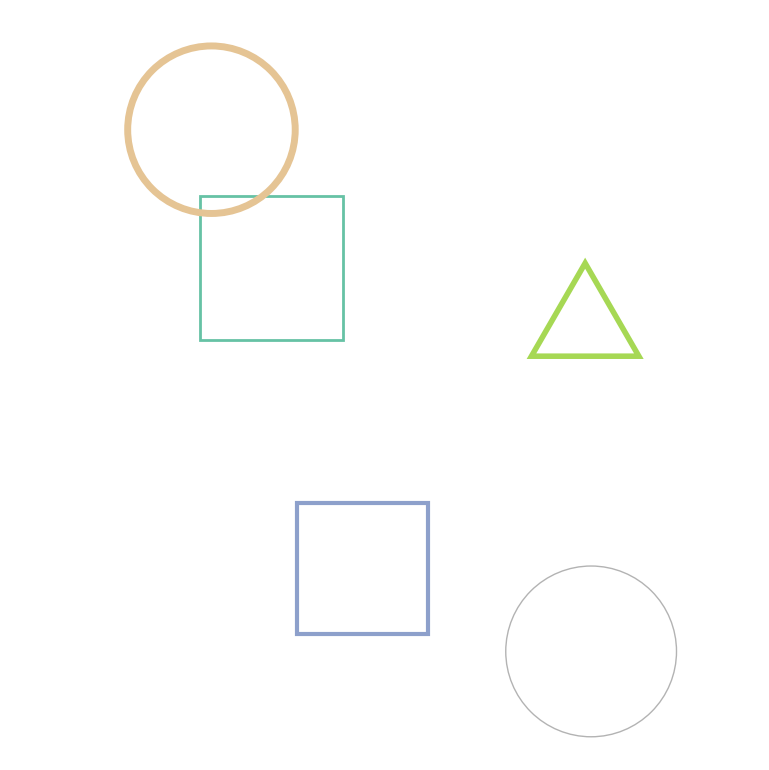[{"shape": "square", "thickness": 1, "radius": 0.47, "center": [0.353, 0.652]}, {"shape": "square", "thickness": 1.5, "radius": 0.42, "center": [0.471, 0.262]}, {"shape": "triangle", "thickness": 2, "radius": 0.4, "center": [0.76, 0.578]}, {"shape": "circle", "thickness": 2.5, "radius": 0.54, "center": [0.275, 0.832]}, {"shape": "circle", "thickness": 0.5, "radius": 0.55, "center": [0.768, 0.154]}]